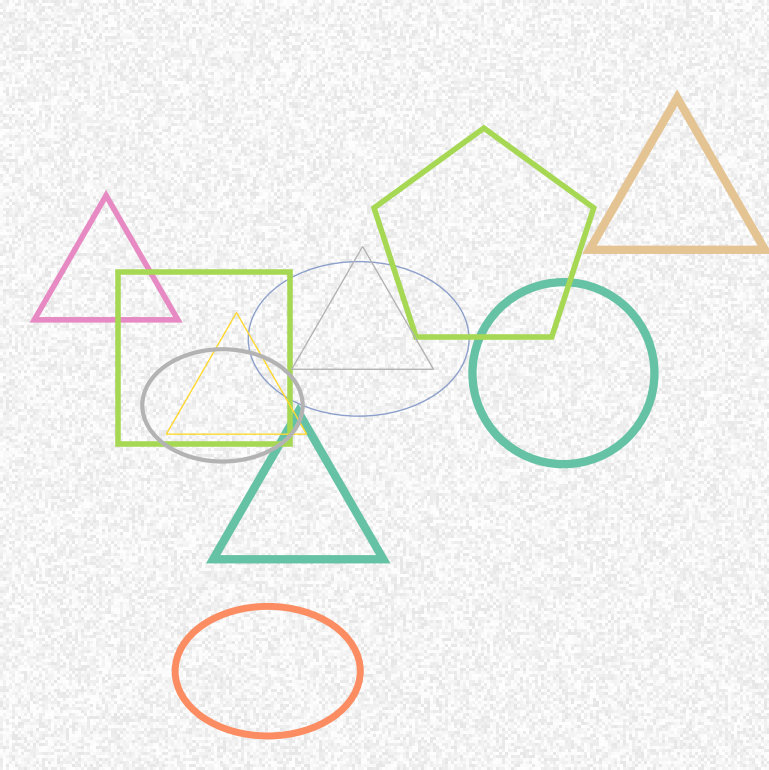[{"shape": "triangle", "thickness": 3, "radius": 0.64, "center": [0.387, 0.337]}, {"shape": "circle", "thickness": 3, "radius": 0.59, "center": [0.732, 0.515]}, {"shape": "oval", "thickness": 2.5, "radius": 0.6, "center": [0.348, 0.128]}, {"shape": "oval", "thickness": 0.5, "radius": 0.72, "center": [0.466, 0.56]}, {"shape": "triangle", "thickness": 2, "radius": 0.54, "center": [0.138, 0.638]}, {"shape": "square", "thickness": 2, "radius": 0.56, "center": [0.265, 0.535]}, {"shape": "pentagon", "thickness": 2, "radius": 0.75, "center": [0.628, 0.684]}, {"shape": "triangle", "thickness": 0.5, "radius": 0.53, "center": [0.307, 0.489]}, {"shape": "triangle", "thickness": 3, "radius": 0.66, "center": [0.879, 0.741]}, {"shape": "triangle", "thickness": 0.5, "radius": 0.53, "center": [0.471, 0.574]}, {"shape": "oval", "thickness": 1.5, "radius": 0.52, "center": [0.289, 0.474]}]